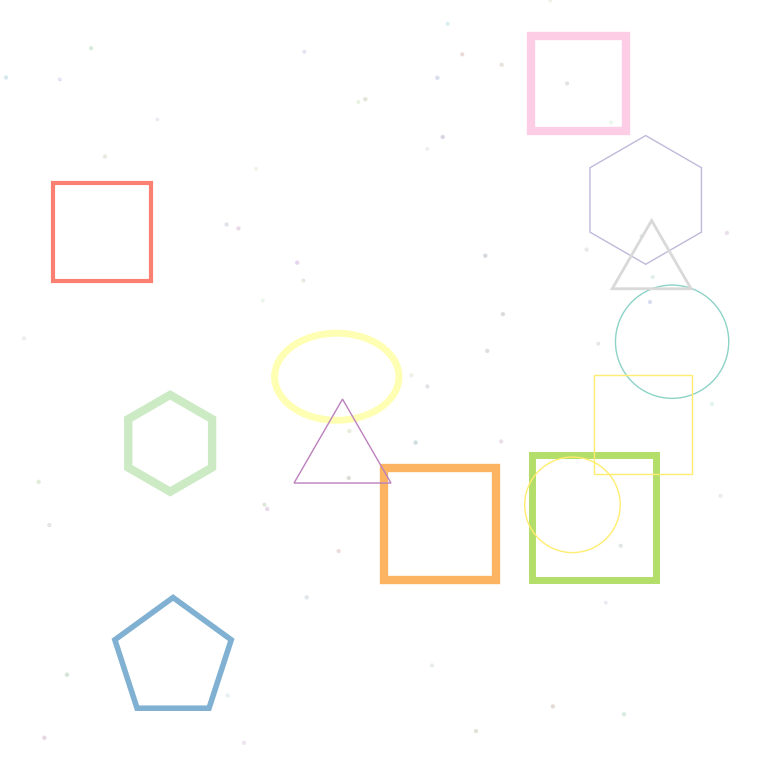[{"shape": "circle", "thickness": 0.5, "radius": 0.37, "center": [0.873, 0.556]}, {"shape": "oval", "thickness": 2.5, "radius": 0.4, "center": [0.437, 0.511]}, {"shape": "hexagon", "thickness": 0.5, "radius": 0.42, "center": [0.839, 0.74]}, {"shape": "square", "thickness": 1.5, "radius": 0.32, "center": [0.132, 0.698]}, {"shape": "pentagon", "thickness": 2, "radius": 0.4, "center": [0.225, 0.145]}, {"shape": "square", "thickness": 3, "radius": 0.36, "center": [0.572, 0.319]}, {"shape": "square", "thickness": 2.5, "radius": 0.4, "center": [0.772, 0.328]}, {"shape": "square", "thickness": 3, "radius": 0.31, "center": [0.751, 0.892]}, {"shape": "triangle", "thickness": 1, "radius": 0.3, "center": [0.846, 0.655]}, {"shape": "triangle", "thickness": 0.5, "radius": 0.36, "center": [0.445, 0.409]}, {"shape": "hexagon", "thickness": 3, "radius": 0.31, "center": [0.221, 0.424]}, {"shape": "square", "thickness": 0.5, "radius": 0.32, "center": [0.835, 0.449]}, {"shape": "circle", "thickness": 0.5, "radius": 0.31, "center": [0.743, 0.344]}]